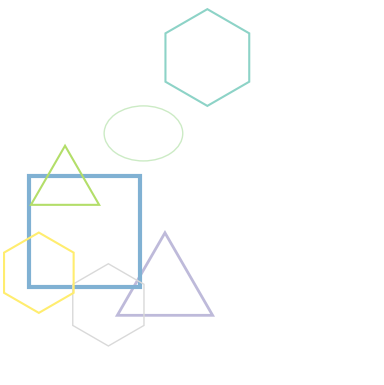[{"shape": "hexagon", "thickness": 1.5, "radius": 0.63, "center": [0.539, 0.851]}, {"shape": "triangle", "thickness": 2, "radius": 0.71, "center": [0.428, 0.252]}, {"shape": "square", "thickness": 3, "radius": 0.72, "center": [0.219, 0.398]}, {"shape": "triangle", "thickness": 1.5, "radius": 0.51, "center": [0.169, 0.519]}, {"shape": "hexagon", "thickness": 1, "radius": 0.53, "center": [0.281, 0.208]}, {"shape": "oval", "thickness": 1, "radius": 0.51, "center": [0.373, 0.653]}, {"shape": "hexagon", "thickness": 1.5, "radius": 0.52, "center": [0.101, 0.292]}]